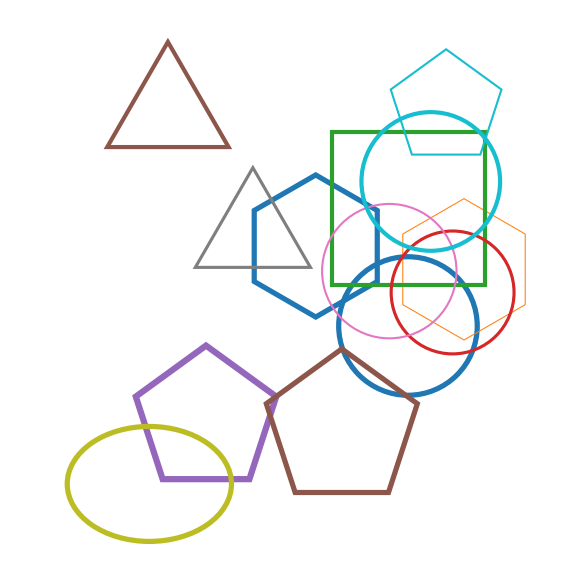[{"shape": "hexagon", "thickness": 2.5, "radius": 0.61, "center": [0.547, 0.573]}, {"shape": "circle", "thickness": 2.5, "radius": 0.6, "center": [0.706, 0.435]}, {"shape": "hexagon", "thickness": 0.5, "radius": 0.61, "center": [0.803, 0.533]}, {"shape": "square", "thickness": 2, "radius": 0.66, "center": [0.707, 0.638]}, {"shape": "circle", "thickness": 1.5, "radius": 0.53, "center": [0.784, 0.493]}, {"shape": "pentagon", "thickness": 3, "radius": 0.64, "center": [0.357, 0.273]}, {"shape": "triangle", "thickness": 2, "radius": 0.61, "center": [0.291, 0.805]}, {"shape": "pentagon", "thickness": 2.5, "radius": 0.69, "center": [0.592, 0.258]}, {"shape": "circle", "thickness": 1, "radius": 0.58, "center": [0.674, 0.53]}, {"shape": "triangle", "thickness": 1.5, "radius": 0.58, "center": [0.438, 0.594]}, {"shape": "oval", "thickness": 2.5, "radius": 0.71, "center": [0.259, 0.161]}, {"shape": "circle", "thickness": 2, "radius": 0.6, "center": [0.746, 0.685]}, {"shape": "pentagon", "thickness": 1, "radius": 0.5, "center": [0.772, 0.813]}]